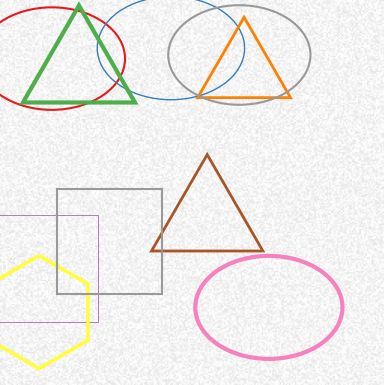[{"shape": "oval", "thickness": 1.5, "radius": 0.95, "center": [0.135, 0.848]}, {"shape": "oval", "thickness": 1, "radius": 0.96, "center": [0.444, 0.875]}, {"shape": "triangle", "thickness": 3, "radius": 0.84, "center": [0.205, 0.818]}, {"shape": "square", "thickness": 0.5, "radius": 0.69, "center": [0.115, 0.301]}, {"shape": "triangle", "thickness": 2, "radius": 0.7, "center": [0.634, 0.816]}, {"shape": "hexagon", "thickness": 2.5, "radius": 0.73, "center": [0.101, 0.189]}, {"shape": "triangle", "thickness": 2, "radius": 0.84, "center": [0.538, 0.432]}, {"shape": "oval", "thickness": 3, "radius": 0.96, "center": [0.698, 0.202]}, {"shape": "square", "thickness": 1.5, "radius": 0.68, "center": [0.285, 0.372]}, {"shape": "oval", "thickness": 1.5, "radius": 0.92, "center": [0.622, 0.857]}]